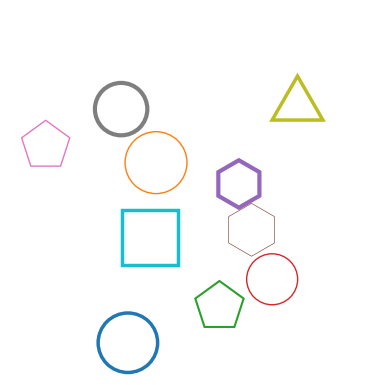[{"shape": "circle", "thickness": 2.5, "radius": 0.39, "center": [0.332, 0.11]}, {"shape": "circle", "thickness": 1, "radius": 0.4, "center": [0.405, 0.578]}, {"shape": "pentagon", "thickness": 1.5, "radius": 0.33, "center": [0.57, 0.204]}, {"shape": "circle", "thickness": 1, "radius": 0.33, "center": [0.707, 0.275]}, {"shape": "hexagon", "thickness": 3, "radius": 0.31, "center": [0.62, 0.522]}, {"shape": "hexagon", "thickness": 0.5, "radius": 0.34, "center": [0.653, 0.403]}, {"shape": "pentagon", "thickness": 1, "radius": 0.33, "center": [0.119, 0.622]}, {"shape": "circle", "thickness": 3, "radius": 0.34, "center": [0.315, 0.717]}, {"shape": "triangle", "thickness": 2.5, "radius": 0.38, "center": [0.773, 0.726]}, {"shape": "square", "thickness": 2.5, "radius": 0.36, "center": [0.389, 0.383]}]